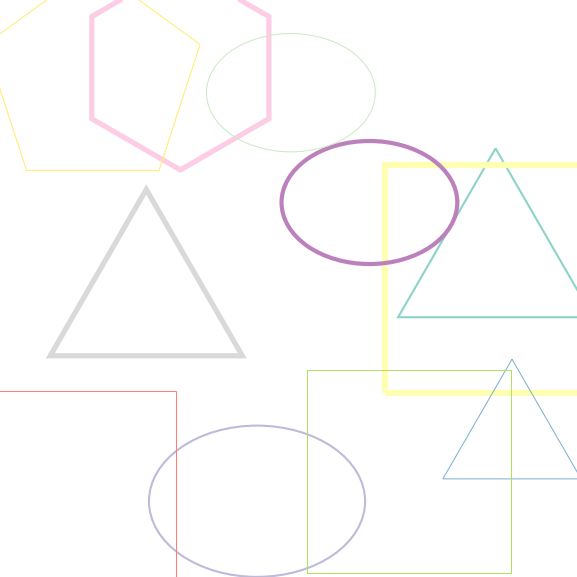[{"shape": "triangle", "thickness": 1, "radius": 0.97, "center": [0.858, 0.547]}, {"shape": "square", "thickness": 3, "radius": 0.99, "center": [0.864, 0.516]}, {"shape": "oval", "thickness": 1, "radius": 0.94, "center": [0.445, 0.131]}, {"shape": "square", "thickness": 0.5, "radius": 0.82, "center": [0.141, 0.158]}, {"shape": "triangle", "thickness": 0.5, "radius": 0.69, "center": [0.887, 0.239]}, {"shape": "square", "thickness": 0.5, "radius": 0.88, "center": [0.708, 0.183]}, {"shape": "hexagon", "thickness": 2.5, "radius": 0.89, "center": [0.312, 0.882]}, {"shape": "triangle", "thickness": 2.5, "radius": 0.96, "center": [0.253, 0.479]}, {"shape": "oval", "thickness": 2, "radius": 0.76, "center": [0.64, 0.648]}, {"shape": "oval", "thickness": 0.5, "radius": 0.73, "center": [0.504, 0.839]}, {"shape": "pentagon", "thickness": 0.5, "radius": 0.98, "center": [0.161, 0.862]}]